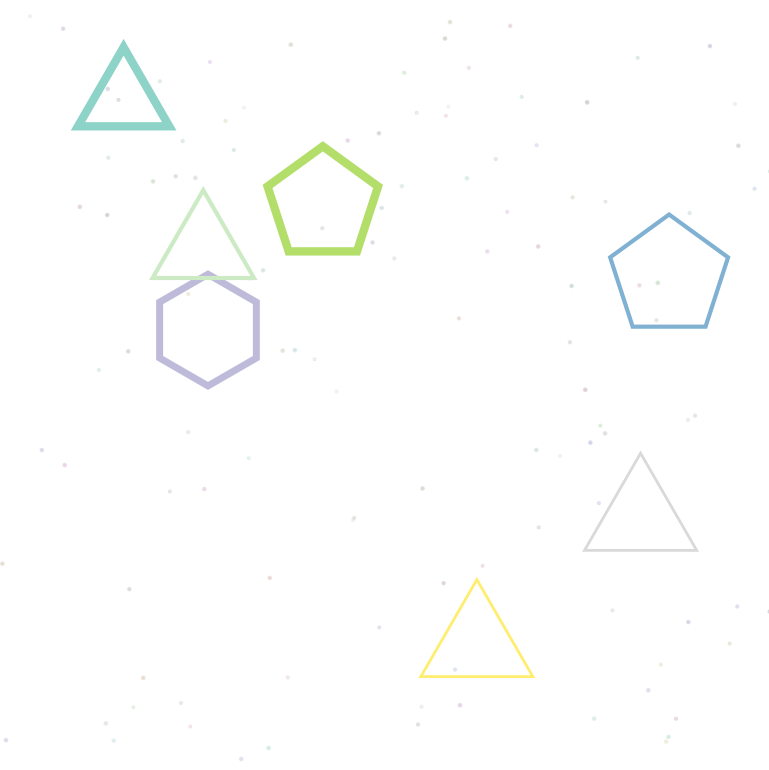[{"shape": "triangle", "thickness": 3, "radius": 0.34, "center": [0.161, 0.87]}, {"shape": "hexagon", "thickness": 2.5, "radius": 0.36, "center": [0.27, 0.571]}, {"shape": "pentagon", "thickness": 1.5, "radius": 0.4, "center": [0.869, 0.641]}, {"shape": "pentagon", "thickness": 3, "radius": 0.38, "center": [0.419, 0.735]}, {"shape": "triangle", "thickness": 1, "radius": 0.42, "center": [0.832, 0.327]}, {"shape": "triangle", "thickness": 1.5, "radius": 0.38, "center": [0.264, 0.677]}, {"shape": "triangle", "thickness": 1, "radius": 0.42, "center": [0.619, 0.163]}]